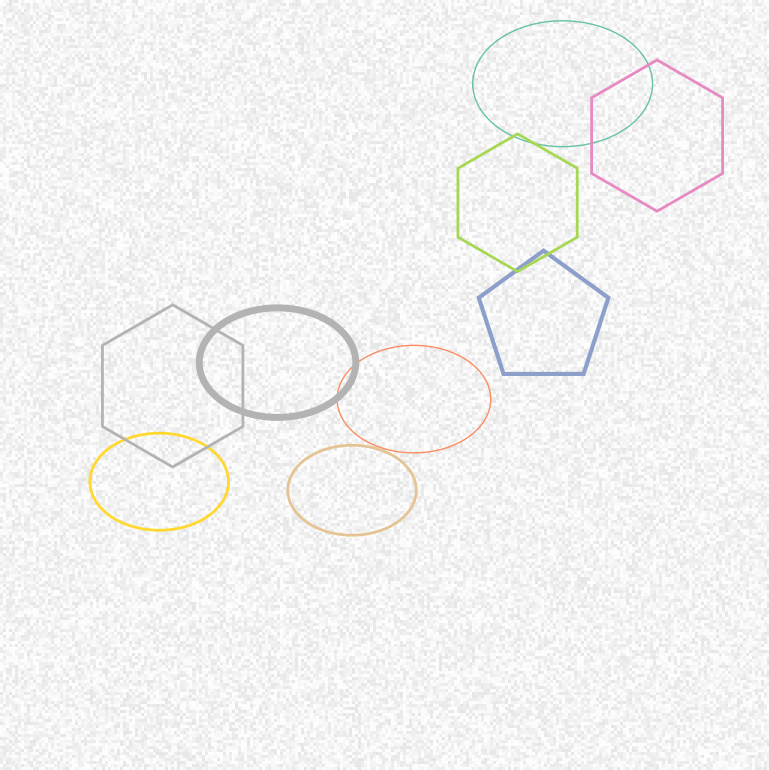[{"shape": "oval", "thickness": 0.5, "radius": 0.58, "center": [0.731, 0.891]}, {"shape": "oval", "thickness": 0.5, "radius": 0.5, "center": [0.538, 0.482]}, {"shape": "pentagon", "thickness": 1.5, "radius": 0.44, "center": [0.706, 0.586]}, {"shape": "hexagon", "thickness": 1, "radius": 0.49, "center": [0.853, 0.824]}, {"shape": "hexagon", "thickness": 1, "radius": 0.45, "center": [0.672, 0.737]}, {"shape": "oval", "thickness": 1, "radius": 0.45, "center": [0.207, 0.374]}, {"shape": "oval", "thickness": 1, "radius": 0.42, "center": [0.457, 0.363]}, {"shape": "oval", "thickness": 2.5, "radius": 0.51, "center": [0.36, 0.529]}, {"shape": "hexagon", "thickness": 1, "radius": 0.53, "center": [0.224, 0.499]}]